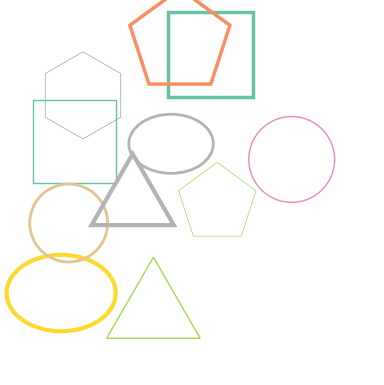[{"shape": "square", "thickness": 2.5, "radius": 0.56, "center": [0.547, 0.858]}, {"shape": "square", "thickness": 1, "radius": 0.54, "center": [0.193, 0.633]}, {"shape": "pentagon", "thickness": 2.5, "radius": 0.68, "center": [0.467, 0.892]}, {"shape": "hexagon", "thickness": 0.5, "radius": 0.57, "center": [0.216, 0.752]}, {"shape": "circle", "thickness": 1, "radius": 0.56, "center": [0.758, 0.586]}, {"shape": "triangle", "thickness": 1, "radius": 0.7, "center": [0.398, 0.192]}, {"shape": "pentagon", "thickness": 0.5, "radius": 0.53, "center": [0.564, 0.472]}, {"shape": "oval", "thickness": 3, "radius": 0.71, "center": [0.159, 0.239]}, {"shape": "circle", "thickness": 2, "radius": 0.51, "center": [0.178, 0.421]}, {"shape": "oval", "thickness": 2, "radius": 0.55, "center": [0.444, 0.626]}, {"shape": "triangle", "thickness": 3, "radius": 0.62, "center": [0.345, 0.477]}]